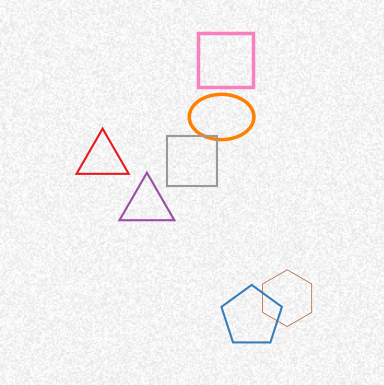[{"shape": "triangle", "thickness": 1.5, "radius": 0.39, "center": [0.267, 0.588]}, {"shape": "pentagon", "thickness": 1.5, "radius": 0.41, "center": [0.654, 0.177]}, {"shape": "triangle", "thickness": 1.5, "radius": 0.41, "center": [0.382, 0.469]}, {"shape": "oval", "thickness": 2.5, "radius": 0.42, "center": [0.576, 0.696]}, {"shape": "hexagon", "thickness": 0.5, "radius": 0.37, "center": [0.746, 0.226]}, {"shape": "square", "thickness": 2.5, "radius": 0.35, "center": [0.586, 0.843]}, {"shape": "square", "thickness": 1.5, "radius": 0.32, "center": [0.498, 0.582]}]